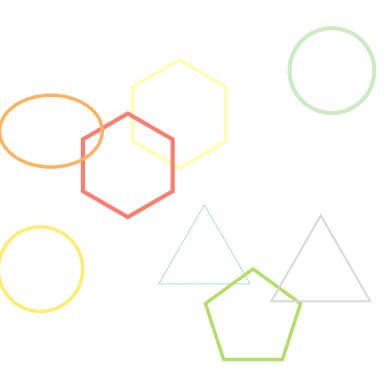[{"shape": "triangle", "thickness": 0.5, "radius": 0.68, "center": [0.531, 0.331]}, {"shape": "hexagon", "thickness": 2.5, "radius": 0.7, "center": [0.466, 0.704]}, {"shape": "hexagon", "thickness": 3, "radius": 0.67, "center": [0.332, 0.571]}, {"shape": "oval", "thickness": 2.5, "radius": 0.67, "center": [0.132, 0.659]}, {"shape": "pentagon", "thickness": 2.5, "radius": 0.65, "center": [0.657, 0.171]}, {"shape": "triangle", "thickness": 1.5, "radius": 0.74, "center": [0.833, 0.292]}, {"shape": "circle", "thickness": 3, "radius": 0.55, "center": [0.862, 0.817]}, {"shape": "circle", "thickness": 2.5, "radius": 0.55, "center": [0.105, 0.301]}]